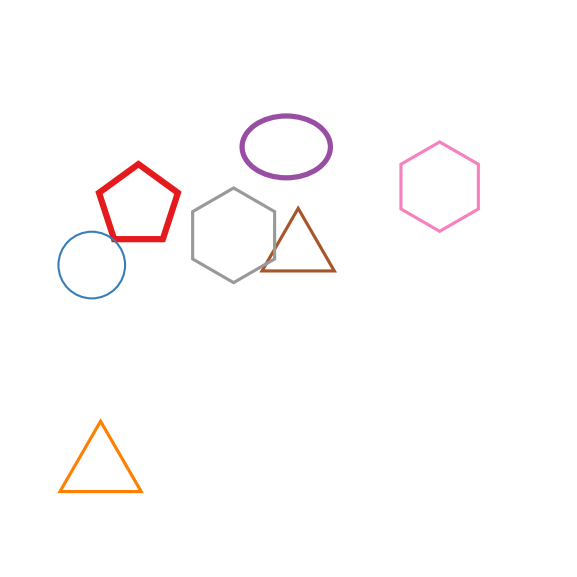[{"shape": "pentagon", "thickness": 3, "radius": 0.36, "center": [0.24, 0.643]}, {"shape": "circle", "thickness": 1, "radius": 0.29, "center": [0.159, 0.54]}, {"shape": "oval", "thickness": 2.5, "radius": 0.38, "center": [0.496, 0.745]}, {"shape": "triangle", "thickness": 1.5, "radius": 0.41, "center": [0.174, 0.189]}, {"shape": "triangle", "thickness": 1.5, "radius": 0.36, "center": [0.516, 0.566]}, {"shape": "hexagon", "thickness": 1.5, "radius": 0.39, "center": [0.761, 0.676]}, {"shape": "hexagon", "thickness": 1.5, "radius": 0.41, "center": [0.405, 0.592]}]